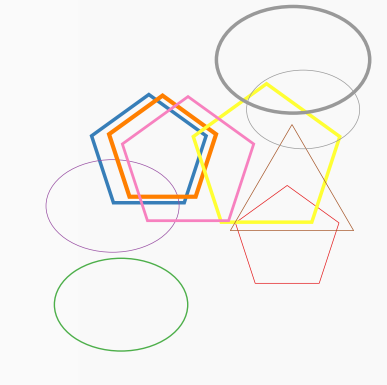[{"shape": "pentagon", "thickness": 0.5, "radius": 0.7, "center": [0.741, 0.378]}, {"shape": "pentagon", "thickness": 2.5, "radius": 0.78, "center": [0.384, 0.599]}, {"shape": "oval", "thickness": 1, "radius": 0.86, "center": [0.312, 0.209]}, {"shape": "oval", "thickness": 0.5, "radius": 0.86, "center": [0.29, 0.465]}, {"shape": "pentagon", "thickness": 3, "radius": 0.73, "center": [0.42, 0.607]}, {"shape": "pentagon", "thickness": 2.5, "radius": 0.99, "center": [0.688, 0.584]}, {"shape": "triangle", "thickness": 0.5, "radius": 0.92, "center": [0.754, 0.493]}, {"shape": "pentagon", "thickness": 2, "radius": 0.89, "center": [0.485, 0.571]}, {"shape": "oval", "thickness": 2.5, "radius": 0.99, "center": [0.756, 0.845]}, {"shape": "oval", "thickness": 0.5, "radius": 0.73, "center": [0.782, 0.716]}]